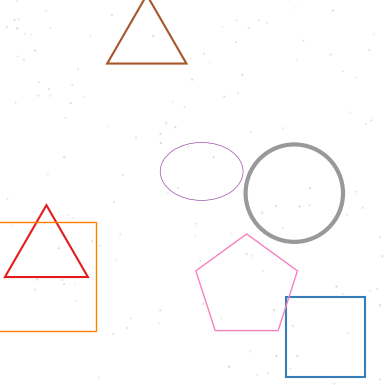[{"shape": "triangle", "thickness": 1.5, "radius": 0.62, "center": [0.121, 0.343]}, {"shape": "square", "thickness": 1.5, "radius": 0.52, "center": [0.846, 0.125]}, {"shape": "oval", "thickness": 0.5, "radius": 0.54, "center": [0.524, 0.555]}, {"shape": "square", "thickness": 1, "radius": 0.71, "center": [0.108, 0.281]}, {"shape": "triangle", "thickness": 1.5, "radius": 0.59, "center": [0.381, 0.894]}, {"shape": "pentagon", "thickness": 1, "radius": 0.69, "center": [0.641, 0.254]}, {"shape": "circle", "thickness": 3, "radius": 0.63, "center": [0.764, 0.498]}]